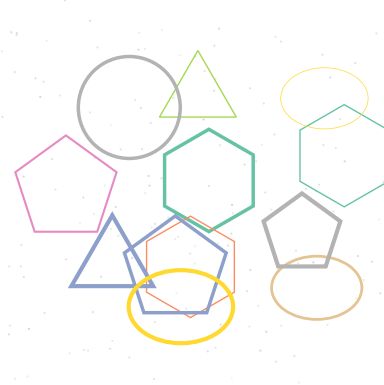[{"shape": "hexagon", "thickness": 1, "radius": 0.66, "center": [0.894, 0.595]}, {"shape": "hexagon", "thickness": 2.5, "radius": 0.66, "center": [0.543, 0.531]}, {"shape": "hexagon", "thickness": 1, "radius": 0.66, "center": [0.495, 0.307]}, {"shape": "pentagon", "thickness": 2.5, "radius": 0.69, "center": [0.455, 0.3]}, {"shape": "triangle", "thickness": 3, "radius": 0.61, "center": [0.292, 0.318]}, {"shape": "pentagon", "thickness": 1.5, "radius": 0.69, "center": [0.171, 0.51]}, {"shape": "triangle", "thickness": 1, "radius": 0.58, "center": [0.514, 0.753]}, {"shape": "oval", "thickness": 0.5, "radius": 0.57, "center": [0.843, 0.745]}, {"shape": "oval", "thickness": 3, "radius": 0.68, "center": [0.47, 0.203]}, {"shape": "oval", "thickness": 2, "radius": 0.59, "center": [0.823, 0.252]}, {"shape": "pentagon", "thickness": 3, "radius": 0.52, "center": [0.784, 0.393]}, {"shape": "circle", "thickness": 2.5, "radius": 0.66, "center": [0.336, 0.721]}]